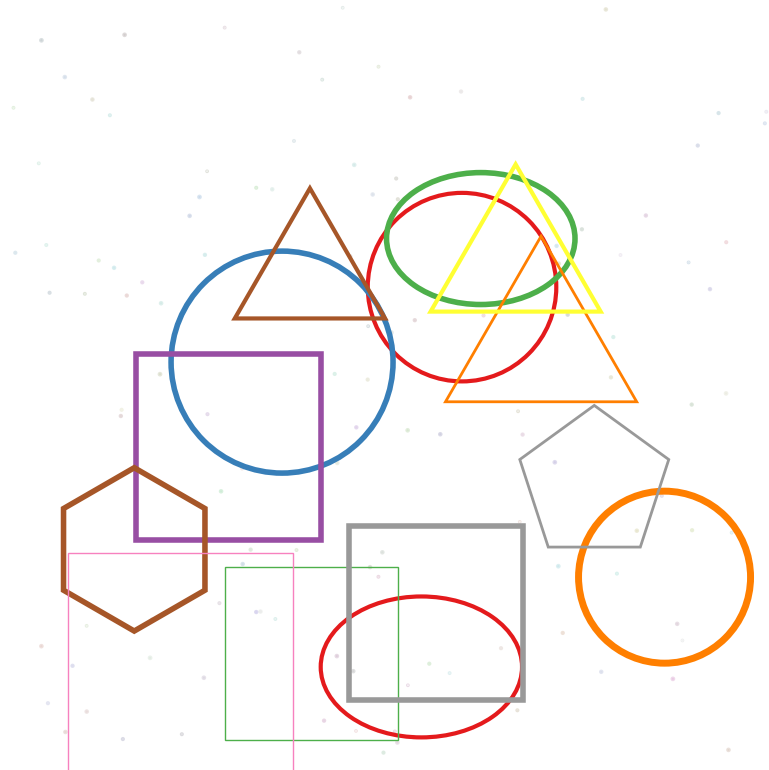[{"shape": "circle", "thickness": 1.5, "radius": 0.61, "center": [0.6, 0.627]}, {"shape": "oval", "thickness": 1.5, "radius": 0.65, "center": [0.547, 0.134]}, {"shape": "circle", "thickness": 2, "radius": 0.72, "center": [0.366, 0.53]}, {"shape": "square", "thickness": 0.5, "radius": 0.56, "center": [0.405, 0.151]}, {"shape": "oval", "thickness": 2, "radius": 0.61, "center": [0.624, 0.69]}, {"shape": "square", "thickness": 2, "radius": 0.6, "center": [0.297, 0.419]}, {"shape": "triangle", "thickness": 1, "radius": 0.72, "center": [0.703, 0.55]}, {"shape": "circle", "thickness": 2.5, "radius": 0.56, "center": [0.863, 0.25]}, {"shape": "triangle", "thickness": 1.5, "radius": 0.64, "center": [0.67, 0.659]}, {"shape": "triangle", "thickness": 1.5, "radius": 0.56, "center": [0.403, 0.643]}, {"shape": "hexagon", "thickness": 2, "radius": 0.53, "center": [0.174, 0.287]}, {"shape": "square", "thickness": 0.5, "radius": 0.73, "center": [0.235, 0.136]}, {"shape": "pentagon", "thickness": 1, "radius": 0.51, "center": [0.772, 0.372]}, {"shape": "square", "thickness": 2, "radius": 0.56, "center": [0.566, 0.204]}]